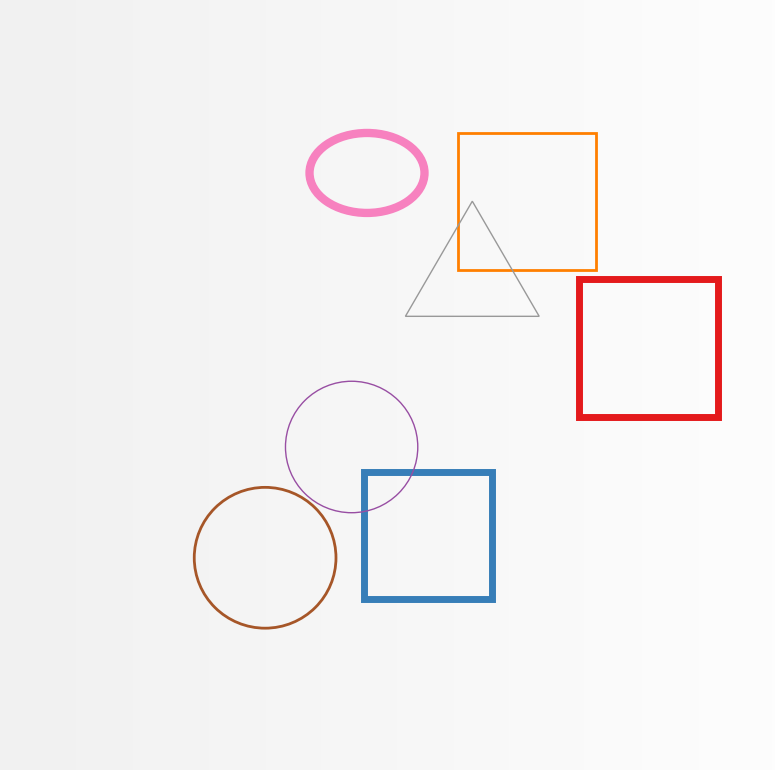[{"shape": "square", "thickness": 2.5, "radius": 0.45, "center": [0.837, 0.548]}, {"shape": "square", "thickness": 2.5, "radius": 0.41, "center": [0.552, 0.305]}, {"shape": "circle", "thickness": 0.5, "radius": 0.43, "center": [0.454, 0.42]}, {"shape": "square", "thickness": 1, "radius": 0.45, "center": [0.68, 0.739]}, {"shape": "circle", "thickness": 1, "radius": 0.46, "center": [0.342, 0.276]}, {"shape": "oval", "thickness": 3, "radius": 0.37, "center": [0.474, 0.775]}, {"shape": "triangle", "thickness": 0.5, "radius": 0.5, "center": [0.609, 0.639]}]